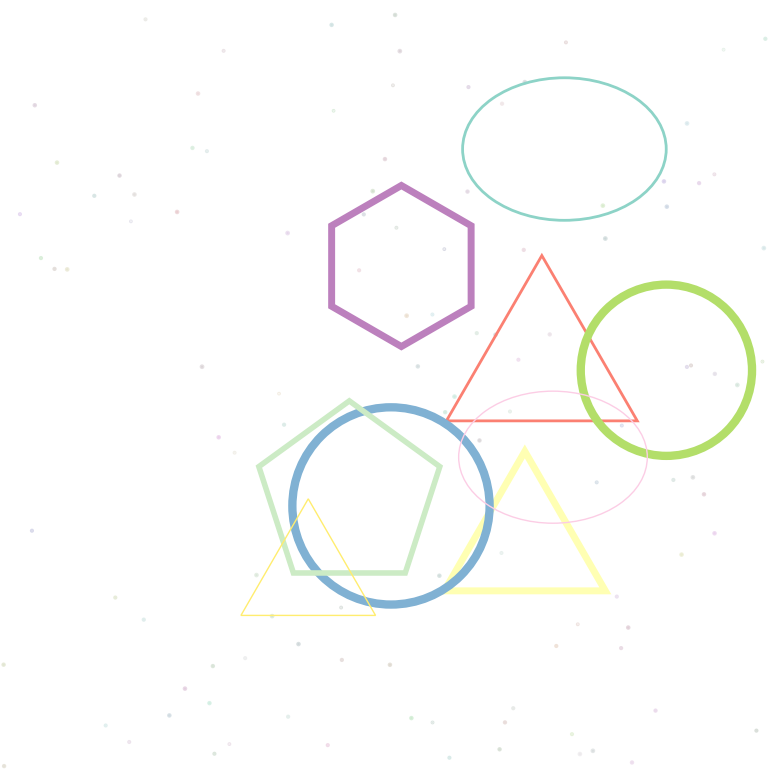[{"shape": "oval", "thickness": 1, "radius": 0.66, "center": [0.733, 0.806]}, {"shape": "triangle", "thickness": 2.5, "radius": 0.6, "center": [0.682, 0.293]}, {"shape": "triangle", "thickness": 1, "radius": 0.72, "center": [0.704, 0.525]}, {"shape": "circle", "thickness": 3, "radius": 0.64, "center": [0.508, 0.343]}, {"shape": "circle", "thickness": 3, "radius": 0.56, "center": [0.865, 0.519]}, {"shape": "oval", "thickness": 0.5, "radius": 0.61, "center": [0.718, 0.406]}, {"shape": "hexagon", "thickness": 2.5, "radius": 0.52, "center": [0.521, 0.655]}, {"shape": "pentagon", "thickness": 2, "radius": 0.62, "center": [0.454, 0.356]}, {"shape": "triangle", "thickness": 0.5, "radius": 0.5, "center": [0.4, 0.251]}]